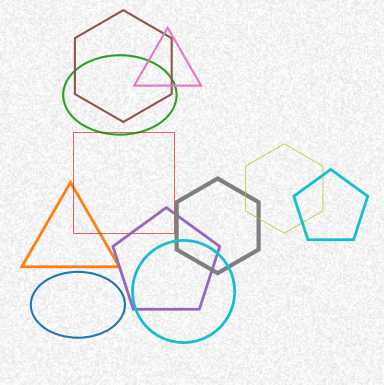[{"shape": "oval", "thickness": 1.5, "radius": 0.61, "center": [0.202, 0.208]}, {"shape": "triangle", "thickness": 2, "radius": 0.73, "center": [0.183, 0.38]}, {"shape": "oval", "thickness": 1.5, "radius": 0.74, "center": [0.311, 0.753]}, {"shape": "square", "thickness": 0.5, "radius": 0.66, "center": [0.322, 0.527]}, {"shape": "pentagon", "thickness": 2, "radius": 0.73, "center": [0.432, 0.315]}, {"shape": "hexagon", "thickness": 1.5, "radius": 0.73, "center": [0.32, 0.828]}, {"shape": "triangle", "thickness": 1.5, "radius": 0.5, "center": [0.435, 0.828]}, {"shape": "hexagon", "thickness": 3, "radius": 0.61, "center": [0.565, 0.413]}, {"shape": "hexagon", "thickness": 0.5, "radius": 0.58, "center": [0.738, 0.51]}, {"shape": "circle", "thickness": 2, "radius": 0.66, "center": [0.477, 0.243]}, {"shape": "pentagon", "thickness": 2, "radius": 0.5, "center": [0.859, 0.459]}]